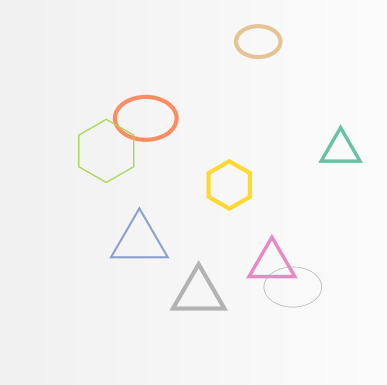[{"shape": "triangle", "thickness": 2.5, "radius": 0.29, "center": [0.879, 0.61]}, {"shape": "oval", "thickness": 3, "radius": 0.4, "center": [0.376, 0.693]}, {"shape": "triangle", "thickness": 1.5, "radius": 0.42, "center": [0.36, 0.374]}, {"shape": "triangle", "thickness": 2.5, "radius": 0.34, "center": [0.702, 0.316]}, {"shape": "hexagon", "thickness": 1, "radius": 0.41, "center": [0.274, 0.608]}, {"shape": "hexagon", "thickness": 3, "radius": 0.31, "center": [0.592, 0.52]}, {"shape": "oval", "thickness": 3, "radius": 0.29, "center": [0.666, 0.892]}, {"shape": "triangle", "thickness": 3, "radius": 0.38, "center": [0.513, 0.237]}, {"shape": "oval", "thickness": 0.5, "radius": 0.37, "center": [0.756, 0.254]}]